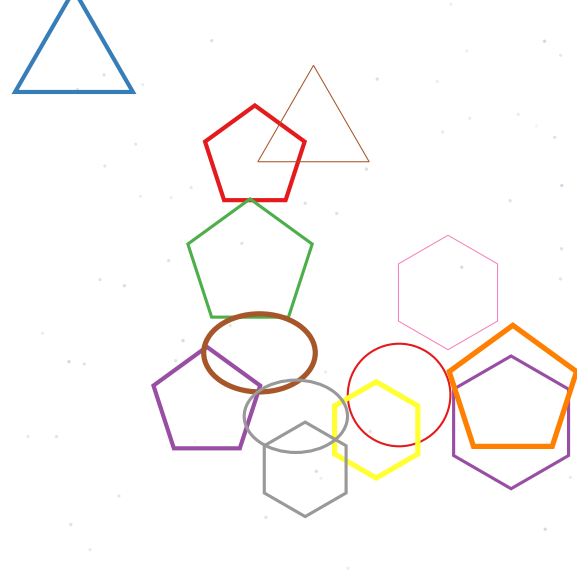[{"shape": "circle", "thickness": 1, "radius": 0.44, "center": [0.691, 0.315]}, {"shape": "pentagon", "thickness": 2, "radius": 0.45, "center": [0.441, 0.726]}, {"shape": "triangle", "thickness": 2, "radius": 0.59, "center": [0.128, 0.899]}, {"shape": "pentagon", "thickness": 1.5, "radius": 0.57, "center": [0.433, 0.542]}, {"shape": "pentagon", "thickness": 2, "radius": 0.49, "center": [0.358, 0.301]}, {"shape": "hexagon", "thickness": 1.5, "radius": 0.57, "center": [0.885, 0.268]}, {"shape": "pentagon", "thickness": 2.5, "radius": 0.58, "center": [0.888, 0.32]}, {"shape": "hexagon", "thickness": 2.5, "radius": 0.42, "center": [0.651, 0.255]}, {"shape": "triangle", "thickness": 0.5, "radius": 0.56, "center": [0.543, 0.775]}, {"shape": "oval", "thickness": 2.5, "radius": 0.48, "center": [0.449, 0.388]}, {"shape": "hexagon", "thickness": 0.5, "radius": 0.5, "center": [0.776, 0.493]}, {"shape": "hexagon", "thickness": 1.5, "radius": 0.41, "center": [0.528, 0.186]}, {"shape": "oval", "thickness": 1.5, "radius": 0.45, "center": [0.512, 0.278]}]